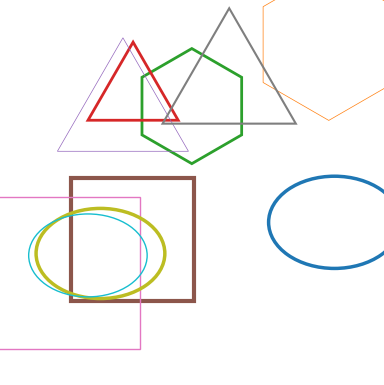[{"shape": "oval", "thickness": 2.5, "radius": 0.86, "center": [0.869, 0.423]}, {"shape": "hexagon", "thickness": 0.5, "radius": 0.98, "center": [0.854, 0.884]}, {"shape": "hexagon", "thickness": 2, "radius": 0.75, "center": [0.498, 0.724]}, {"shape": "triangle", "thickness": 2, "radius": 0.68, "center": [0.346, 0.755]}, {"shape": "triangle", "thickness": 0.5, "radius": 0.98, "center": [0.319, 0.705]}, {"shape": "square", "thickness": 3, "radius": 0.8, "center": [0.343, 0.379]}, {"shape": "square", "thickness": 1, "radius": 0.99, "center": [0.164, 0.291]}, {"shape": "triangle", "thickness": 1.5, "radius": 1.0, "center": [0.595, 0.779]}, {"shape": "oval", "thickness": 2.5, "radius": 0.84, "center": [0.261, 0.342]}, {"shape": "oval", "thickness": 1, "radius": 0.77, "center": [0.228, 0.337]}]